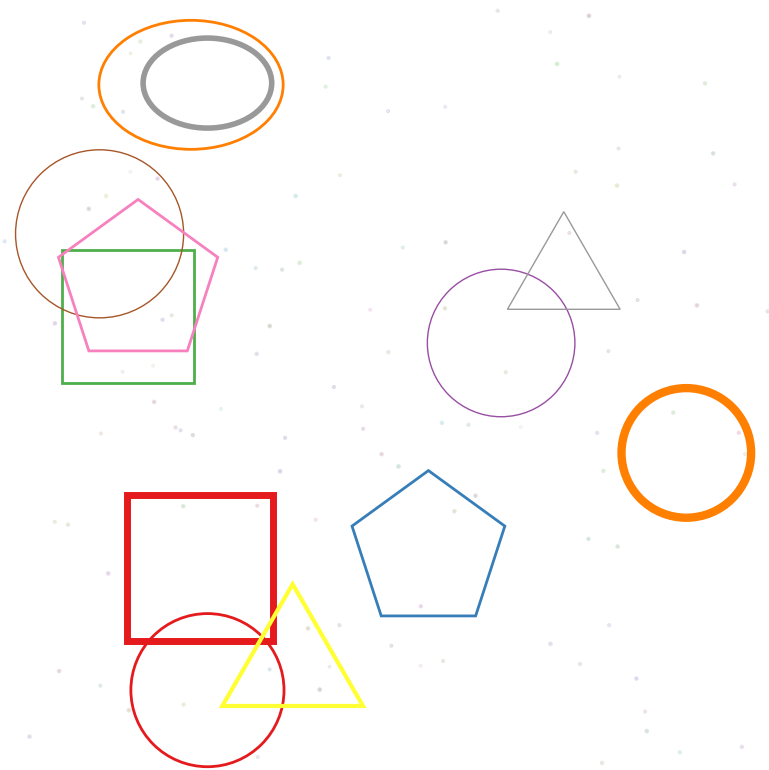[{"shape": "square", "thickness": 2.5, "radius": 0.48, "center": [0.26, 0.262]}, {"shape": "circle", "thickness": 1, "radius": 0.5, "center": [0.269, 0.104]}, {"shape": "pentagon", "thickness": 1, "radius": 0.52, "center": [0.556, 0.285]}, {"shape": "square", "thickness": 1, "radius": 0.43, "center": [0.166, 0.589]}, {"shape": "circle", "thickness": 0.5, "radius": 0.48, "center": [0.651, 0.555]}, {"shape": "oval", "thickness": 1, "radius": 0.6, "center": [0.248, 0.89]}, {"shape": "circle", "thickness": 3, "radius": 0.42, "center": [0.891, 0.412]}, {"shape": "triangle", "thickness": 1.5, "radius": 0.53, "center": [0.38, 0.136]}, {"shape": "circle", "thickness": 0.5, "radius": 0.55, "center": [0.129, 0.696]}, {"shape": "pentagon", "thickness": 1, "radius": 0.54, "center": [0.179, 0.632]}, {"shape": "oval", "thickness": 2, "radius": 0.42, "center": [0.269, 0.892]}, {"shape": "triangle", "thickness": 0.5, "radius": 0.42, "center": [0.732, 0.641]}]